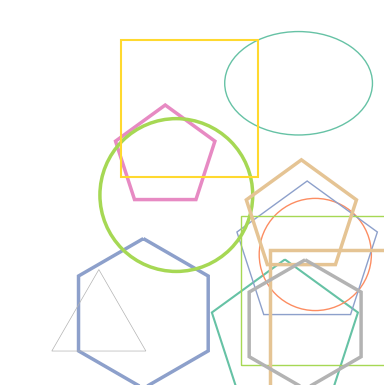[{"shape": "oval", "thickness": 1, "radius": 0.96, "center": [0.776, 0.784]}, {"shape": "pentagon", "thickness": 1.5, "radius": 1.0, "center": [0.74, 0.127]}, {"shape": "circle", "thickness": 1, "radius": 0.73, "center": [0.819, 0.339]}, {"shape": "pentagon", "thickness": 1, "radius": 0.96, "center": [0.798, 0.338]}, {"shape": "hexagon", "thickness": 2.5, "radius": 0.97, "center": [0.372, 0.186]}, {"shape": "pentagon", "thickness": 2.5, "radius": 0.68, "center": [0.429, 0.591]}, {"shape": "square", "thickness": 1, "radius": 0.97, "center": [0.821, 0.245]}, {"shape": "circle", "thickness": 2.5, "radius": 0.99, "center": [0.458, 0.493]}, {"shape": "square", "thickness": 1.5, "radius": 0.89, "center": [0.493, 0.717]}, {"shape": "pentagon", "thickness": 2.5, "radius": 0.75, "center": [0.783, 0.434]}, {"shape": "square", "thickness": 2.5, "radius": 0.97, "center": [0.894, 0.159]}, {"shape": "triangle", "thickness": 0.5, "radius": 0.71, "center": [0.257, 0.159]}, {"shape": "hexagon", "thickness": 2.5, "radius": 0.84, "center": [0.793, 0.157]}]